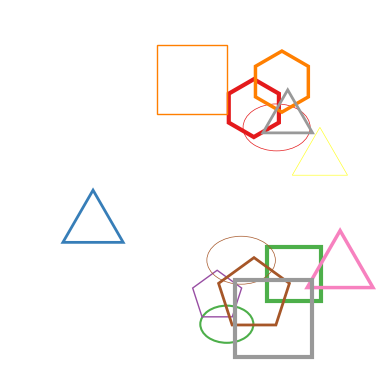[{"shape": "oval", "thickness": 0.5, "radius": 0.44, "center": [0.718, 0.669]}, {"shape": "hexagon", "thickness": 3, "radius": 0.38, "center": [0.659, 0.719]}, {"shape": "triangle", "thickness": 2, "radius": 0.45, "center": [0.242, 0.416]}, {"shape": "oval", "thickness": 1.5, "radius": 0.34, "center": [0.589, 0.158]}, {"shape": "square", "thickness": 3, "radius": 0.35, "center": [0.763, 0.288]}, {"shape": "pentagon", "thickness": 1, "radius": 0.33, "center": [0.564, 0.231]}, {"shape": "square", "thickness": 1, "radius": 0.45, "center": [0.498, 0.793]}, {"shape": "hexagon", "thickness": 2.5, "radius": 0.4, "center": [0.732, 0.788]}, {"shape": "triangle", "thickness": 0.5, "radius": 0.41, "center": [0.831, 0.586]}, {"shape": "pentagon", "thickness": 2, "radius": 0.48, "center": [0.66, 0.234]}, {"shape": "oval", "thickness": 0.5, "radius": 0.44, "center": [0.626, 0.324]}, {"shape": "triangle", "thickness": 2.5, "radius": 0.49, "center": [0.883, 0.302]}, {"shape": "square", "thickness": 3, "radius": 0.5, "center": [0.711, 0.173]}, {"shape": "triangle", "thickness": 2, "radius": 0.37, "center": [0.747, 0.692]}]